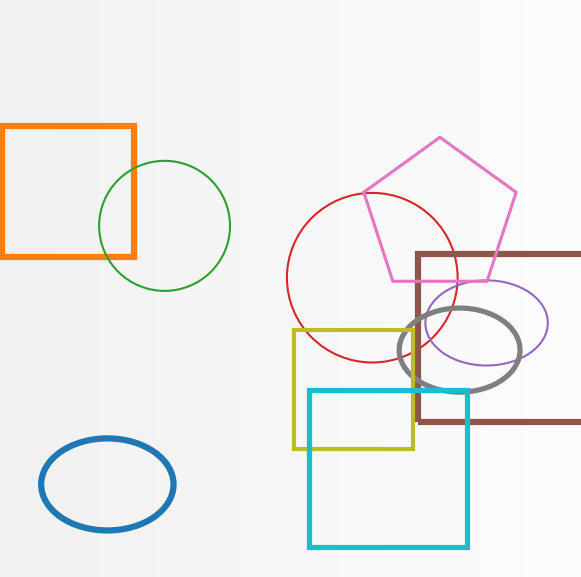[{"shape": "oval", "thickness": 3, "radius": 0.57, "center": [0.185, 0.16]}, {"shape": "square", "thickness": 3, "radius": 0.57, "center": [0.117, 0.667]}, {"shape": "circle", "thickness": 1, "radius": 0.56, "center": [0.283, 0.608]}, {"shape": "circle", "thickness": 1, "radius": 0.73, "center": [0.64, 0.518]}, {"shape": "oval", "thickness": 1, "radius": 0.53, "center": [0.837, 0.44]}, {"shape": "square", "thickness": 3, "radius": 0.73, "center": [0.866, 0.414]}, {"shape": "pentagon", "thickness": 1.5, "radius": 0.69, "center": [0.757, 0.624]}, {"shape": "oval", "thickness": 2.5, "radius": 0.52, "center": [0.791, 0.393]}, {"shape": "square", "thickness": 2, "radius": 0.51, "center": [0.607, 0.325]}, {"shape": "square", "thickness": 2.5, "radius": 0.68, "center": [0.667, 0.188]}]